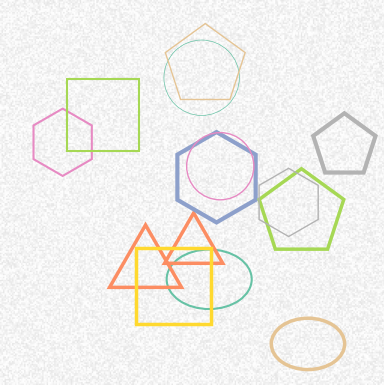[{"shape": "circle", "thickness": 0.5, "radius": 0.49, "center": [0.524, 0.798]}, {"shape": "oval", "thickness": 1.5, "radius": 0.55, "center": [0.543, 0.275]}, {"shape": "triangle", "thickness": 2.5, "radius": 0.44, "center": [0.503, 0.36]}, {"shape": "triangle", "thickness": 2.5, "radius": 0.54, "center": [0.378, 0.308]}, {"shape": "hexagon", "thickness": 3, "radius": 0.59, "center": [0.562, 0.54]}, {"shape": "hexagon", "thickness": 1.5, "radius": 0.44, "center": [0.163, 0.63]}, {"shape": "circle", "thickness": 1, "radius": 0.44, "center": [0.572, 0.568]}, {"shape": "pentagon", "thickness": 2.5, "radius": 0.58, "center": [0.783, 0.446]}, {"shape": "square", "thickness": 1.5, "radius": 0.47, "center": [0.267, 0.702]}, {"shape": "square", "thickness": 2.5, "radius": 0.49, "center": [0.45, 0.257]}, {"shape": "pentagon", "thickness": 1, "radius": 0.54, "center": [0.533, 0.83]}, {"shape": "oval", "thickness": 2.5, "radius": 0.48, "center": [0.8, 0.107]}, {"shape": "hexagon", "thickness": 1, "radius": 0.44, "center": [0.75, 0.474]}, {"shape": "pentagon", "thickness": 3, "radius": 0.43, "center": [0.895, 0.621]}]